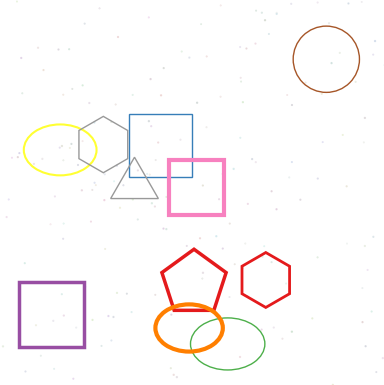[{"shape": "pentagon", "thickness": 2.5, "radius": 0.44, "center": [0.504, 0.265]}, {"shape": "hexagon", "thickness": 2, "radius": 0.36, "center": [0.69, 0.273]}, {"shape": "square", "thickness": 1, "radius": 0.41, "center": [0.417, 0.623]}, {"shape": "oval", "thickness": 1, "radius": 0.48, "center": [0.591, 0.107]}, {"shape": "square", "thickness": 2.5, "radius": 0.42, "center": [0.134, 0.183]}, {"shape": "oval", "thickness": 3, "radius": 0.44, "center": [0.491, 0.148]}, {"shape": "oval", "thickness": 1.5, "radius": 0.47, "center": [0.156, 0.611]}, {"shape": "circle", "thickness": 1, "radius": 0.43, "center": [0.848, 0.846]}, {"shape": "square", "thickness": 3, "radius": 0.36, "center": [0.511, 0.513]}, {"shape": "triangle", "thickness": 1, "radius": 0.36, "center": [0.349, 0.52]}, {"shape": "hexagon", "thickness": 1, "radius": 0.37, "center": [0.268, 0.625]}]